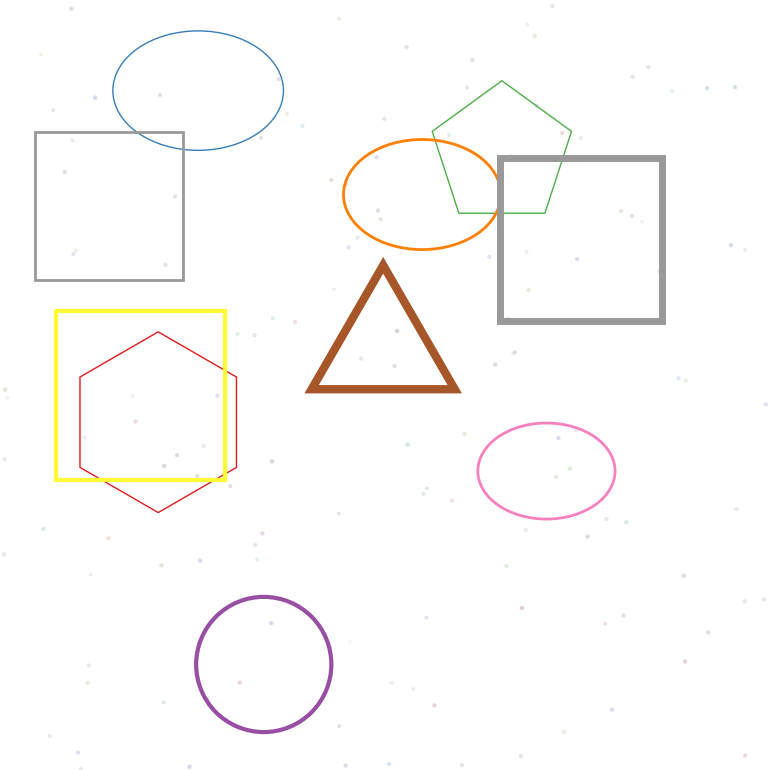[{"shape": "hexagon", "thickness": 0.5, "radius": 0.59, "center": [0.205, 0.452]}, {"shape": "oval", "thickness": 0.5, "radius": 0.55, "center": [0.257, 0.882]}, {"shape": "pentagon", "thickness": 0.5, "radius": 0.48, "center": [0.652, 0.8]}, {"shape": "circle", "thickness": 1.5, "radius": 0.44, "center": [0.343, 0.137]}, {"shape": "oval", "thickness": 1, "radius": 0.51, "center": [0.548, 0.747]}, {"shape": "square", "thickness": 1.5, "radius": 0.55, "center": [0.182, 0.486]}, {"shape": "triangle", "thickness": 3, "radius": 0.54, "center": [0.498, 0.548]}, {"shape": "oval", "thickness": 1, "radius": 0.45, "center": [0.71, 0.388]}, {"shape": "square", "thickness": 1, "radius": 0.48, "center": [0.141, 0.733]}, {"shape": "square", "thickness": 2.5, "radius": 0.53, "center": [0.754, 0.689]}]